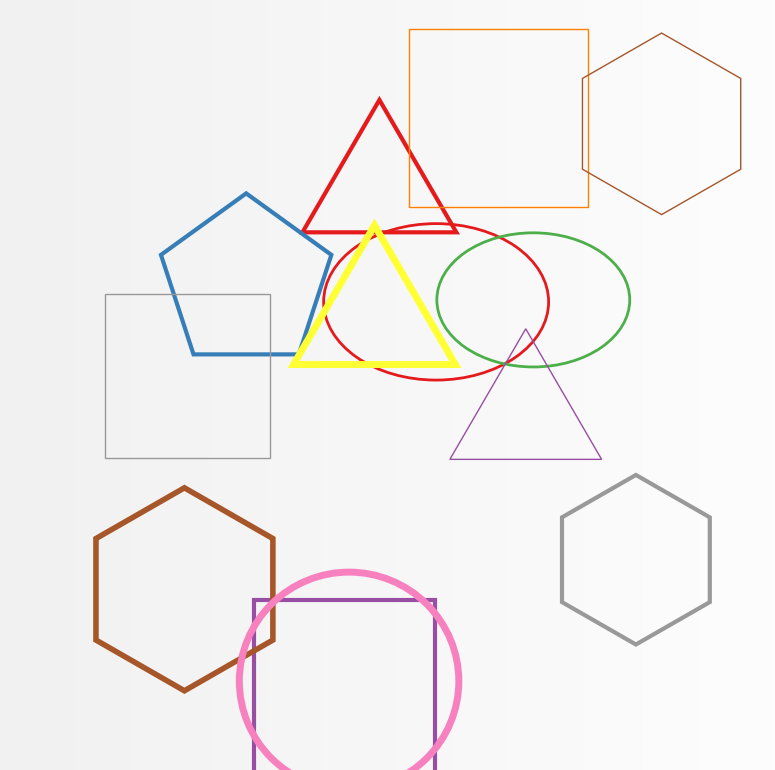[{"shape": "triangle", "thickness": 1.5, "radius": 0.57, "center": [0.49, 0.756]}, {"shape": "oval", "thickness": 1, "radius": 0.73, "center": [0.563, 0.608]}, {"shape": "pentagon", "thickness": 1.5, "radius": 0.58, "center": [0.318, 0.633]}, {"shape": "oval", "thickness": 1, "radius": 0.62, "center": [0.688, 0.611]}, {"shape": "square", "thickness": 1.5, "radius": 0.59, "center": [0.445, 0.104]}, {"shape": "triangle", "thickness": 0.5, "radius": 0.57, "center": [0.678, 0.46]}, {"shape": "square", "thickness": 0.5, "radius": 0.58, "center": [0.643, 0.847]}, {"shape": "triangle", "thickness": 2.5, "radius": 0.6, "center": [0.483, 0.587]}, {"shape": "hexagon", "thickness": 0.5, "radius": 0.59, "center": [0.854, 0.839]}, {"shape": "hexagon", "thickness": 2, "radius": 0.66, "center": [0.238, 0.235]}, {"shape": "circle", "thickness": 2.5, "radius": 0.71, "center": [0.45, 0.115]}, {"shape": "square", "thickness": 0.5, "radius": 0.53, "center": [0.242, 0.511]}, {"shape": "hexagon", "thickness": 1.5, "radius": 0.55, "center": [0.821, 0.273]}]